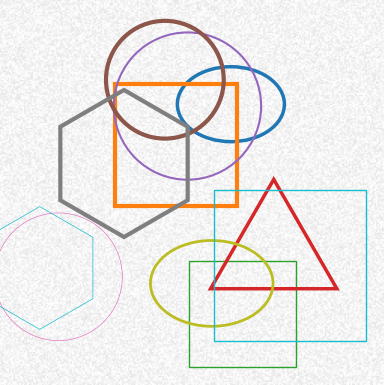[{"shape": "oval", "thickness": 2.5, "radius": 0.7, "center": [0.6, 0.729]}, {"shape": "square", "thickness": 3, "radius": 0.79, "center": [0.457, 0.623]}, {"shape": "square", "thickness": 1, "radius": 0.69, "center": [0.629, 0.185]}, {"shape": "triangle", "thickness": 2.5, "radius": 0.95, "center": [0.711, 0.345]}, {"shape": "circle", "thickness": 1.5, "radius": 0.96, "center": [0.487, 0.725]}, {"shape": "circle", "thickness": 3, "radius": 0.76, "center": [0.428, 0.793]}, {"shape": "circle", "thickness": 0.5, "radius": 0.83, "center": [0.152, 0.281]}, {"shape": "hexagon", "thickness": 3, "radius": 0.95, "center": [0.322, 0.575]}, {"shape": "oval", "thickness": 2, "radius": 0.8, "center": [0.55, 0.264]}, {"shape": "square", "thickness": 1, "radius": 0.98, "center": [0.754, 0.311]}, {"shape": "hexagon", "thickness": 0.5, "radius": 0.8, "center": [0.103, 0.304]}]